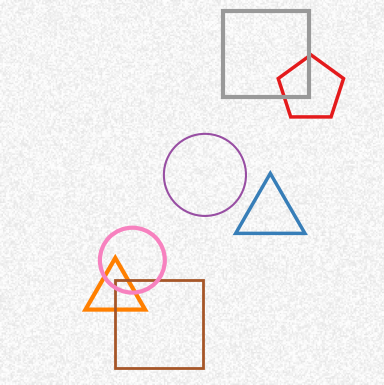[{"shape": "pentagon", "thickness": 2.5, "radius": 0.45, "center": [0.808, 0.768]}, {"shape": "triangle", "thickness": 2.5, "radius": 0.52, "center": [0.702, 0.446]}, {"shape": "circle", "thickness": 1.5, "radius": 0.53, "center": [0.532, 0.546]}, {"shape": "triangle", "thickness": 3, "radius": 0.45, "center": [0.299, 0.241]}, {"shape": "square", "thickness": 2, "radius": 0.58, "center": [0.413, 0.158]}, {"shape": "circle", "thickness": 3, "radius": 0.42, "center": [0.344, 0.324]}, {"shape": "square", "thickness": 3, "radius": 0.56, "center": [0.691, 0.86]}]